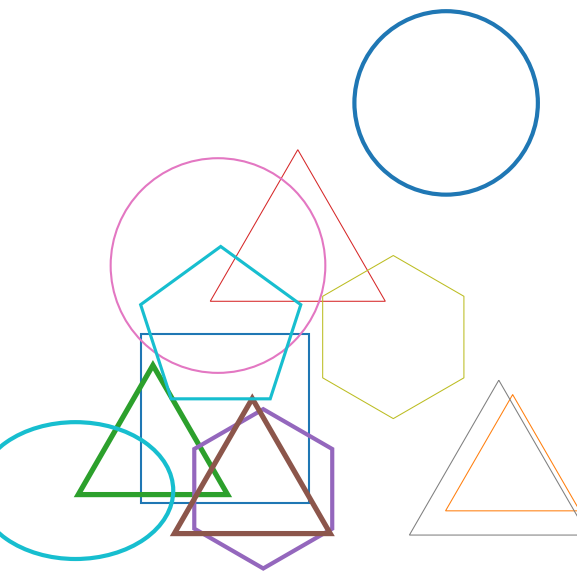[{"shape": "square", "thickness": 1, "radius": 0.73, "center": [0.389, 0.274]}, {"shape": "circle", "thickness": 2, "radius": 0.79, "center": [0.773, 0.821]}, {"shape": "triangle", "thickness": 0.5, "radius": 0.67, "center": [0.888, 0.182]}, {"shape": "triangle", "thickness": 2.5, "radius": 0.75, "center": [0.265, 0.217]}, {"shape": "triangle", "thickness": 0.5, "radius": 0.88, "center": [0.516, 0.565]}, {"shape": "hexagon", "thickness": 2, "radius": 0.69, "center": [0.456, 0.153]}, {"shape": "triangle", "thickness": 2.5, "radius": 0.78, "center": [0.437, 0.153]}, {"shape": "circle", "thickness": 1, "radius": 0.93, "center": [0.377, 0.539]}, {"shape": "triangle", "thickness": 0.5, "radius": 0.89, "center": [0.864, 0.162]}, {"shape": "hexagon", "thickness": 0.5, "radius": 0.71, "center": [0.681, 0.415]}, {"shape": "pentagon", "thickness": 1.5, "radius": 0.73, "center": [0.382, 0.426]}, {"shape": "oval", "thickness": 2, "radius": 0.85, "center": [0.131, 0.15]}]